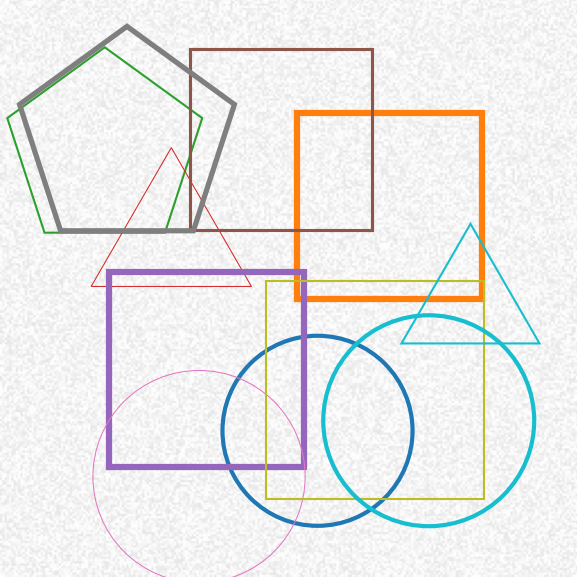[{"shape": "circle", "thickness": 2, "radius": 0.82, "center": [0.55, 0.253]}, {"shape": "square", "thickness": 3, "radius": 0.8, "center": [0.674, 0.642]}, {"shape": "pentagon", "thickness": 1, "radius": 0.89, "center": [0.181, 0.74]}, {"shape": "triangle", "thickness": 0.5, "radius": 0.8, "center": [0.297, 0.583]}, {"shape": "square", "thickness": 3, "radius": 0.84, "center": [0.358, 0.359]}, {"shape": "square", "thickness": 1.5, "radius": 0.79, "center": [0.486, 0.758]}, {"shape": "circle", "thickness": 0.5, "radius": 0.92, "center": [0.345, 0.174]}, {"shape": "pentagon", "thickness": 2.5, "radius": 0.98, "center": [0.22, 0.758]}, {"shape": "square", "thickness": 1, "radius": 0.95, "center": [0.649, 0.324]}, {"shape": "triangle", "thickness": 1, "radius": 0.69, "center": [0.815, 0.473]}, {"shape": "circle", "thickness": 2, "radius": 0.91, "center": [0.742, 0.271]}]